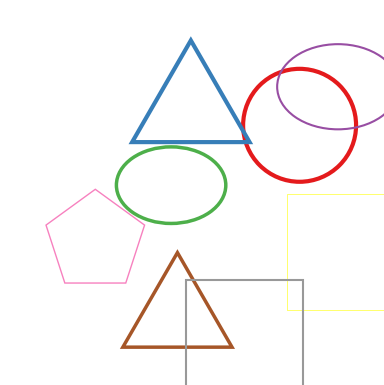[{"shape": "circle", "thickness": 3, "radius": 0.73, "center": [0.778, 0.675]}, {"shape": "triangle", "thickness": 3, "radius": 0.88, "center": [0.496, 0.719]}, {"shape": "oval", "thickness": 2.5, "radius": 0.71, "center": [0.444, 0.519]}, {"shape": "oval", "thickness": 1.5, "radius": 0.79, "center": [0.878, 0.775]}, {"shape": "square", "thickness": 0.5, "radius": 0.76, "center": [0.897, 0.345]}, {"shape": "triangle", "thickness": 2.5, "radius": 0.82, "center": [0.461, 0.18]}, {"shape": "pentagon", "thickness": 1, "radius": 0.67, "center": [0.248, 0.374]}, {"shape": "square", "thickness": 1.5, "radius": 0.76, "center": [0.635, 0.122]}]